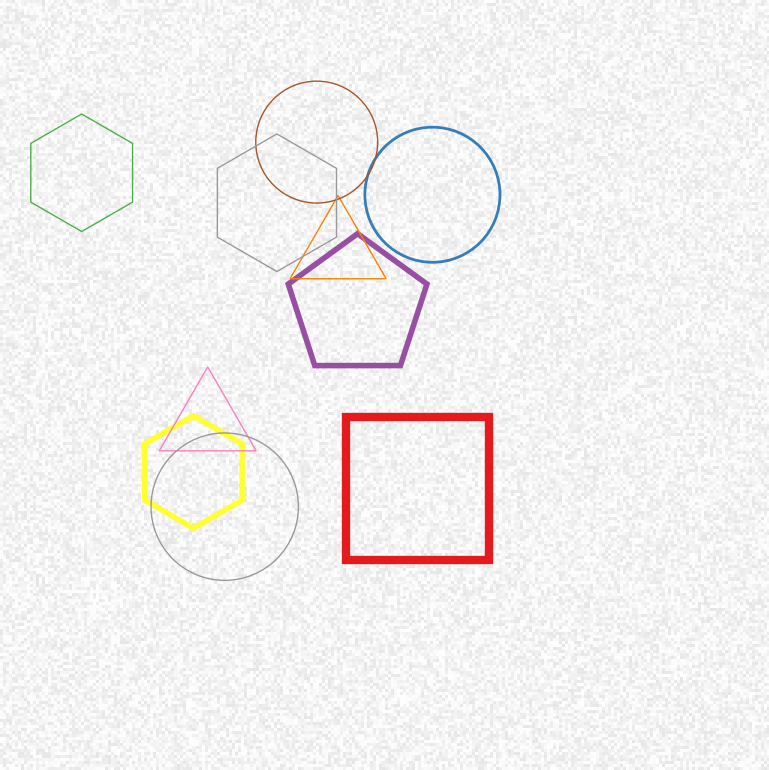[{"shape": "square", "thickness": 3, "radius": 0.46, "center": [0.543, 0.365]}, {"shape": "circle", "thickness": 1, "radius": 0.44, "center": [0.562, 0.747]}, {"shape": "hexagon", "thickness": 0.5, "radius": 0.38, "center": [0.106, 0.776]}, {"shape": "pentagon", "thickness": 2, "radius": 0.47, "center": [0.464, 0.602]}, {"shape": "triangle", "thickness": 0.5, "radius": 0.36, "center": [0.439, 0.674]}, {"shape": "hexagon", "thickness": 2, "radius": 0.37, "center": [0.251, 0.387]}, {"shape": "circle", "thickness": 0.5, "radius": 0.4, "center": [0.411, 0.815]}, {"shape": "triangle", "thickness": 0.5, "radius": 0.36, "center": [0.27, 0.451]}, {"shape": "hexagon", "thickness": 0.5, "radius": 0.45, "center": [0.36, 0.737]}, {"shape": "circle", "thickness": 0.5, "radius": 0.48, "center": [0.292, 0.342]}]